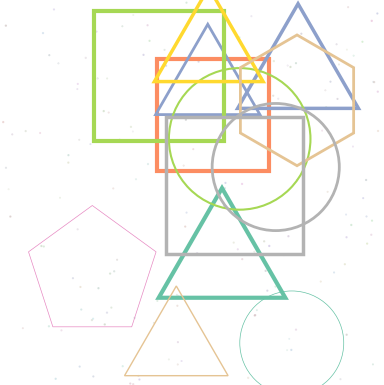[{"shape": "triangle", "thickness": 3, "radius": 0.95, "center": [0.577, 0.322]}, {"shape": "circle", "thickness": 0.5, "radius": 0.67, "center": [0.758, 0.109]}, {"shape": "square", "thickness": 3, "radius": 0.73, "center": [0.554, 0.701]}, {"shape": "triangle", "thickness": 2, "radius": 0.78, "center": [0.54, 0.781]}, {"shape": "triangle", "thickness": 2.5, "radius": 0.91, "center": [0.774, 0.809]}, {"shape": "pentagon", "thickness": 0.5, "radius": 0.87, "center": [0.24, 0.292]}, {"shape": "square", "thickness": 3, "radius": 0.84, "center": [0.414, 0.802]}, {"shape": "circle", "thickness": 1.5, "radius": 0.92, "center": [0.623, 0.639]}, {"shape": "triangle", "thickness": 2.5, "radius": 0.81, "center": [0.542, 0.87]}, {"shape": "triangle", "thickness": 1, "radius": 0.78, "center": [0.458, 0.102]}, {"shape": "hexagon", "thickness": 2, "radius": 0.85, "center": [0.771, 0.739]}, {"shape": "circle", "thickness": 2, "radius": 0.83, "center": [0.716, 0.566]}, {"shape": "square", "thickness": 2.5, "radius": 0.89, "center": [0.608, 0.517]}]